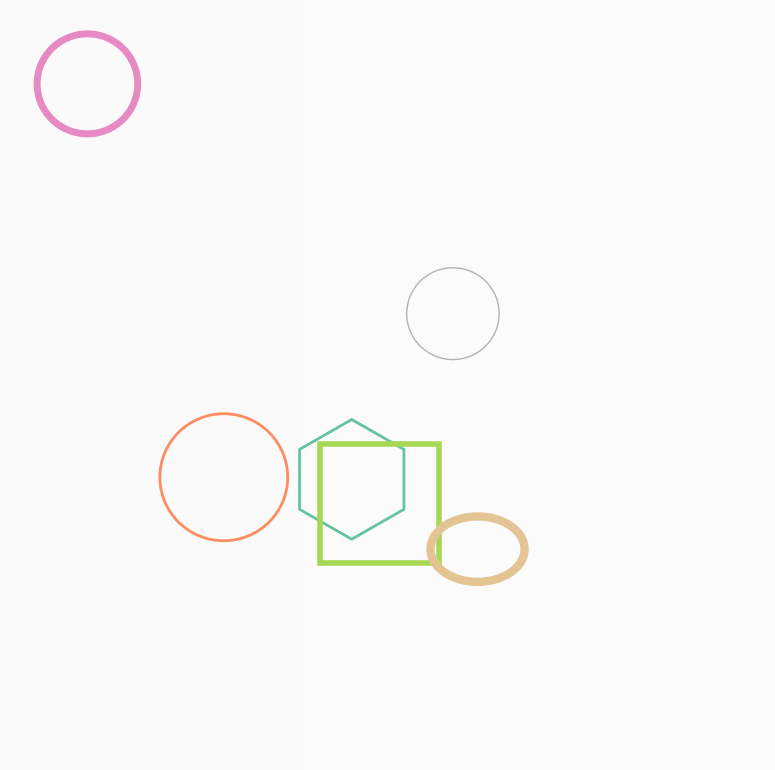[{"shape": "hexagon", "thickness": 1, "radius": 0.39, "center": [0.454, 0.377]}, {"shape": "circle", "thickness": 1, "radius": 0.41, "center": [0.289, 0.38]}, {"shape": "circle", "thickness": 2.5, "radius": 0.32, "center": [0.113, 0.891]}, {"shape": "square", "thickness": 2, "radius": 0.38, "center": [0.49, 0.346]}, {"shape": "oval", "thickness": 3, "radius": 0.3, "center": [0.616, 0.287]}, {"shape": "circle", "thickness": 0.5, "radius": 0.3, "center": [0.584, 0.593]}]